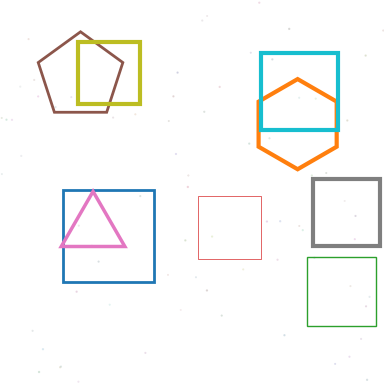[{"shape": "square", "thickness": 2, "radius": 0.59, "center": [0.282, 0.387]}, {"shape": "hexagon", "thickness": 3, "radius": 0.59, "center": [0.773, 0.677]}, {"shape": "square", "thickness": 1, "radius": 0.45, "center": [0.888, 0.243]}, {"shape": "square", "thickness": 0.5, "radius": 0.41, "center": [0.597, 0.41]}, {"shape": "pentagon", "thickness": 2, "radius": 0.58, "center": [0.209, 0.802]}, {"shape": "triangle", "thickness": 2.5, "radius": 0.48, "center": [0.242, 0.407]}, {"shape": "square", "thickness": 3, "radius": 0.44, "center": [0.899, 0.447]}, {"shape": "square", "thickness": 3, "radius": 0.4, "center": [0.284, 0.809]}, {"shape": "square", "thickness": 3, "radius": 0.5, "center": [0.777, 0.763]}]